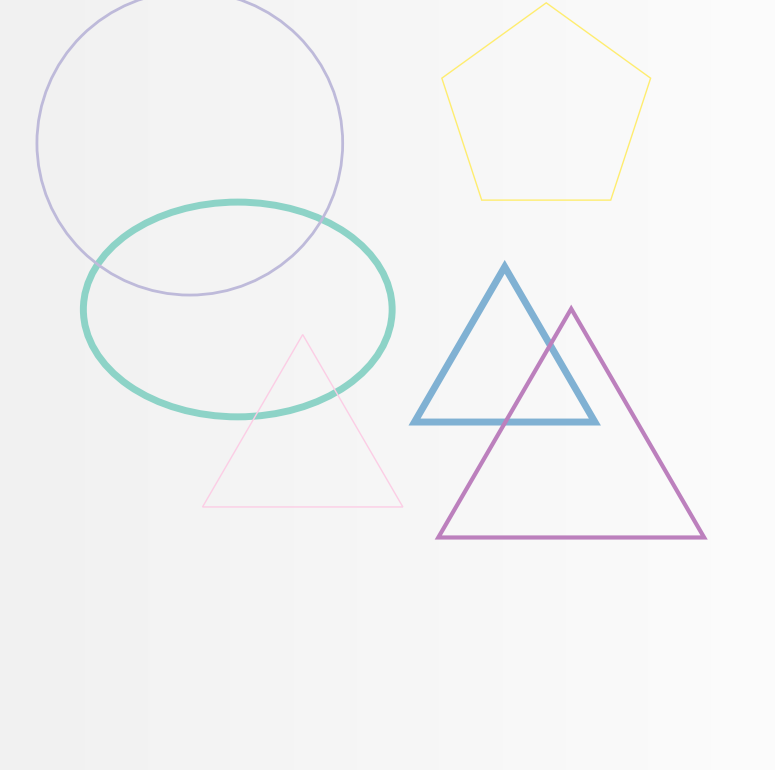[{"shape": "oval", "thickness": 2.5, "radius": 1.0, "center": [0.307, 0.598]}, {"shape": "circle", "thickness": 1, "radius": 0.99, "center": [0.245, 0.814]}, {"shape": "triangle", "thickness": 2.5, "radius": 0.67, "center": [0.651, 0.519]}, {"shape": "triangle", "thickness": 0.5, "radius": 0.75, "center": [0.391, 0.416]}, {"shape": "triangle", "thickness": 1.5, "radius": 0.99, "center": [0.737, 0.401]}, {"shape": "pentagon", "thickness": 0.5, "radius": 0.71, "center": [0.705, 0.855]}]